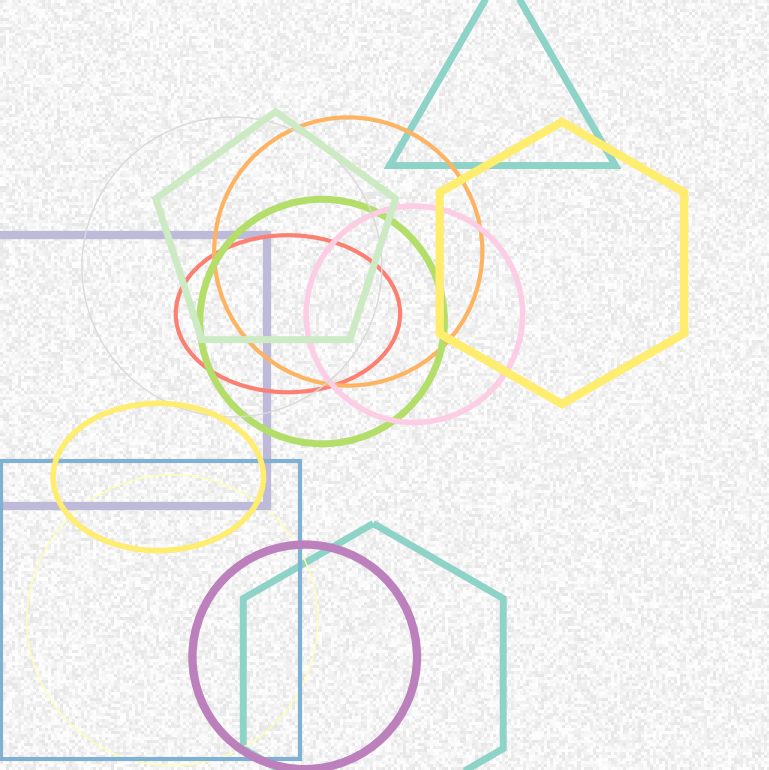[{"shape": "hexagon", "thickness": 2.5, "radius": 0.97, "center": [0.485, 0.125]}, {"shape": "triangle", "thickness": 2.5, "radius": 0.85, "center": [0.653, 0.87]}, {"shape": "circle", "thickness": 0.5, "radius": 0.94, "center": [0.224, 0.194]}, {"shape": "square", "thickness": 3, "radius": 0.88, "center": [0.17, 0.519]}, {"shape": "oval", "thickness": 1.5, "radius": 0.73, "center": [0.374, 0.593]}, {"shape": "square", "thickness": 1.5, "radius": 0.97, "center": [0.195, 0.208]}, {"shape": "circle", "thickness": 1.5, "radius": 0.87, "center": [0.452, 0.673]}, {"shape": "circle", "thickness": 2.5, "radius": 0.79, "center": [0.418, 0.582]}, {"shape": "circle", "thickness": 2, "radius": 0.7, "center": [0.538, 0.592]}, {"shape": "circle", "thickness": 0.5, "radius": 0.97, "center": [0.301, 0.653]}, {"shape": "circle", "thickness": 3, "radius": 0.73, "center": [0.396, 0.147]}, {"shape": "pentagon", "thickness": 2.5, "radius": 0.82, "center": [0.358, 0.691]}, {"shape": "oval", "thickness": 2, "radius": 0.68, "center": [0.206, 0.38]}, {"shape": "hexagon", "thickness": 3, "radius": 0.92, "center": [0.73, 0.659]}]